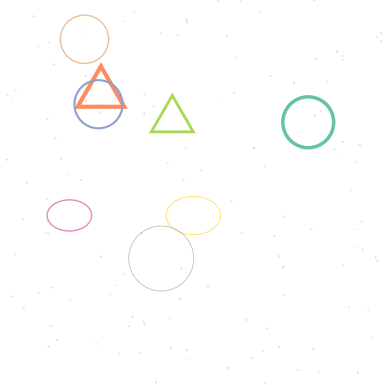[{"shape": "circle", "thickness": 2.5, "radius": 0.33, "center": [0.801, 0.682]}, {"shape": "triangle", "thickness": 3, "radius": 0.35, "center": [0.262, 0.758]}, {"shape": "circle", "thickness": 1.5, "radius": 0.31, "center": [0.256, 0.729]}, {"shape": "oval", "thickness": 1, "radius": 0.29, "center": [0.18, 0.44]}, {"shape": "triangle", "thickness": 2, "radius": 0.32, "center": [0.448, 0.689]}, {"shape": "oval", "thickness": 0.5, "radius": 0.35, "center": [0.502, 0.44]}, {"shape": "circle", "thickness": 1, "radius": 0.31, "center": [0.219, 0.898]}, {"shape": "circle", "thickness": 0.5, "radius": 0.42, "center": [0.419, 0.329]}]